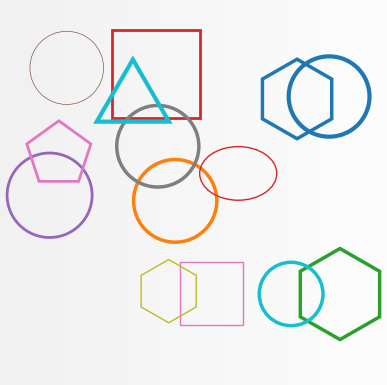[{"shape": "hexagon", "thickness": 2.5, "radius": 0.52, "center": [0.767, 0.743]}, {"shape": "circle", "thickness": 3, "radius": 0.52, "center": [0.849, 0.749]}, {"shape": "circle", "thickness": 2.5, "radius": 0.54, "center": [0.452, 0.478]}, {"shape": "hexagon", "thickness": 2.5, "radius": 0.59, "center": [0.877, 0.236]}, {"shape": "oval", "thickness": 1, "radius": 0.5, "center": [0.615, 0.55]}, {"shape": "square", "thickness": 2, "radius": 0.57, "center": [0.403, 0.808]}, {"shape": "circle", "thickness": 2, "radius": 0.55, "center": [0.128, 0.493]}, {"shape": "circle", "thickness": 0.5, "radius": 0.48, "center": [0.172, 0.824]}, {"shape": "square", "thickness": 1, "radius": 0.41, "center": [0.547, 0.239]}, {"shape": "pentagon", "thickness": 2, "radius": 0.43, "center": [0.152, 0.599]}, {"shape": "circle", "thickness": 2.5, "radius": 0.53, "center": [0.407, 0.62]}, {"shape": "hexagon", "thickness": 1, "radius": 0.41, "center": [0.435, 0.244]}, {"shape": "circle", "thickness": 2.5, "radius": 0.41, "center": [0.751, 0.236]}, {"shape": "triangle", "thickness": 3, "radius": 0.54, "center": [0.343, 0.738]}]